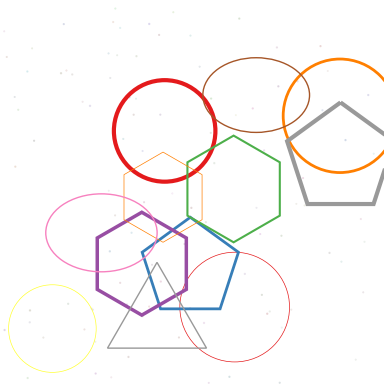[{"shape": "circle", "thickness": 3, "radius": 0.66, "center": [0.428, 0.66]}, {"shape": "circle", "thickness": 0.5, "radius": 0.71, "center": [0.61, 0.202]}, {"shape": "pentagon", "thickness": 2, "radius": 0.66, "center": [0.494, 0.304]}, {"shape": "hexagon", "thickness": 1.5, "radius": 0.69, "center": [0.607, 0.509]}, {"shape": "hexagon", "thickness": 2.5, "radius": 0.67, "center": [0.368, 0.315]}, {"shape": "hexagon", "thickness": 0.5, "radius": 0.59, "center": [0.423, 0.488]}, {"shape": "circle", "thickness": 2, "radius": 0.74, "center": [0.883, 0.699]}, {"shape": "circle", "thickness": 0.5, "radius": 0.57, "center": [0.136, 0.147]}, {"shape": "oval", "thickness": 1, "radius": 0.69, "center": [0.665, 0.753]}, {"shape": "oval", "thickness": 1, "radius": 0.72, "center": [0.263, 0.395]}, {"shape": "pentagon", "thickness": 3, "radius": 0.73, "center": [0.885, 0.588]}, {"shape": "triangle", "thickness": 1, "radius": 0.74, "center": [0.408, 0.17]}]